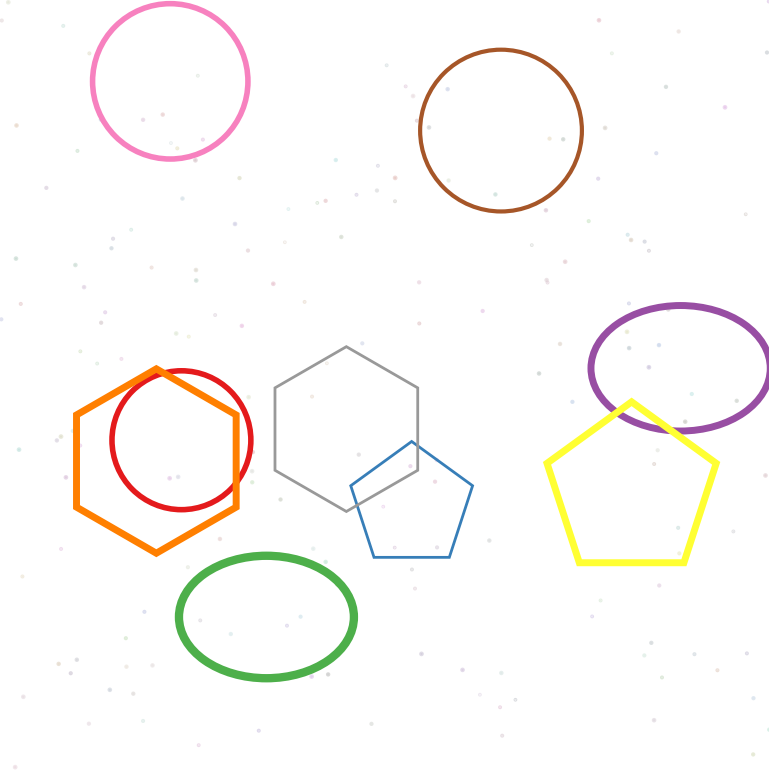[{"shape": "circle", "thickness": 2, "radius": 0.45, "center": [0.236, 0.428]}, {"shape": "pentagon", "thickness": 1, "radius": 0.42, "center": [0.535, 0.343]}, {"shape": "oval", "thickness": 3, "radius": 0.57, "center": [0.346, 0.199]}, {"shape": "oval", "thickness": 2.5, "radius": 0.58, "center": [0.884, 0.522]}, {"shape": "hexagon", "thickness": 2.5, "radius": 0.6, "center": [0.203, 0.401]}, {"shape": "pentagon", "thickness": 2.5, "radius": 0.58, "center": [0.82, 0.363]}, {"shape": "circle", "thickness": 1.5, "radius": 0.53, "center": [0.651, 0.83]}, {"shape": "circle", "thickness": 2, "radius": 0.5, "center": [0.221, 0.894]}, {"shape": "hexagon", "thickness": 1, "radius": 0.54, "center": [0.45, 0.443]}]